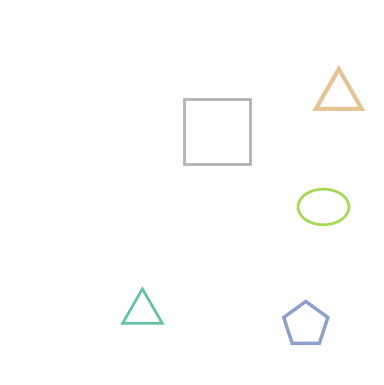[{"shape": "triangle", "thickness": 2, "radius": 0.3, "center": [0.37, 0.19]}, {"shape": "pentagon", "thickness": 2.5, "radius": 0.3, "center": [0.794, 0.157]}, {"shape": "oval", "thickness": 2, "radius": 0.33, "center": [0.84, 0.462]}, {"shape": "triangle", "thickness": 3, "radius": 0.34, "center": [0.88, 0.752]}, {"shape": "square", "thickness": 2, "radius": 0.43, "center": [0.564, 0.658]}]